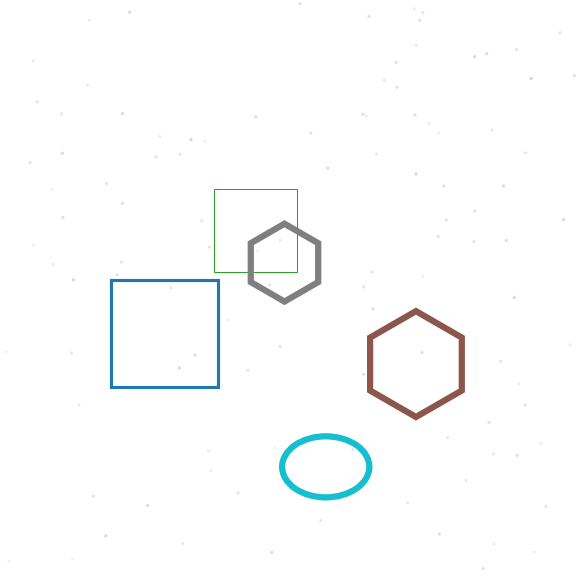[{"shape": "square", "thickness": 1.5, "radius": 0.46, "center": [0.285, 0.422]}, {"shape": "square", "thickness": 0.5, "radius": 0.36, "center": [0.442, 0.6]}, {"shape": "hexagon", "thickness": 3, "radius": 0.46, "center": [0.72, 0.369]}, {"shape": "hexagon", "thickness": 3, "radius": 0.34, "center": [0.493, 0.544]}, {"shape": "oval", "thickness": 3, "radius": 0.38, "center": [0.564, 0.191]}]